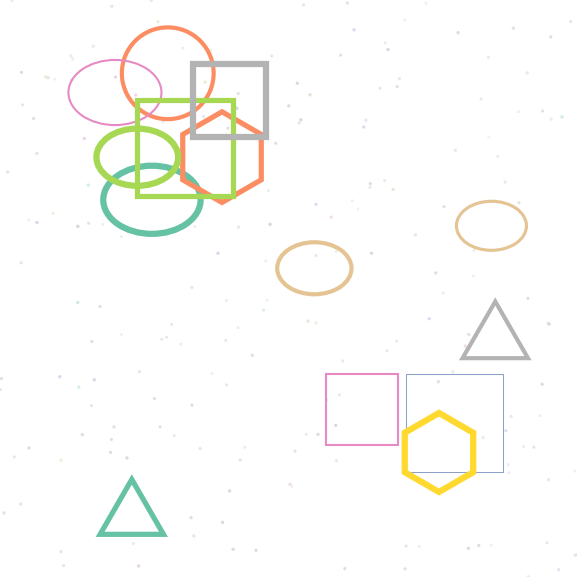[{"shape": "triangle", "thickness": 2.5, "radius": 0.32, "center": [0.228, 0.106]}, {"shape": "oval", "thickness": 3, "radius": 0.42, "center": [0.263, 0.653]}, {"shape": "hexagon", "thickness": 2.5, "radius": 0.39, "center": [0.384, 0.727]}, {"shape": "circle", "thickness": 2, "radius": 0.4, "center": [0.29, 0.872]}, {"shape": "square", "thickness": 0.5, "radius": 0.42, "center": [0.787, 0.267]}, {"shape": "square", "thickness": 1, "radius": 0.31, "center": [0.627, 0.29]}, {"shape": "oval", "thickness": 1, "radius": 0.4, "center": [0.199, 0.839]}, {"shape": "square", "thickness": 2.5, "radius": 0.42, "center": [0.32, 0.743]}, {"shape": "oval", "thickness": 3, "radius": 0.35, "center": [0.238, 0.727]}, {"shape": "hexagon", "thickness": 3, "radius": 0.34, "center": [0.76, 0.216]}, {"shape": "oval", "thickness": 1.5, "radius": 0.3, "center": [0.851, 0.608]}, {"shape": "oval", "thickness": 2, "radius": 0.32, "center": [0.544, 0.535]}, {"shape": "triangle", "thickness": 2, "radius": 0.33, "center": [0.858, 0.412]}, {"shape": "square", "thickness": 3, "radius": 0.32, "center": [0.397, 0.825]}]